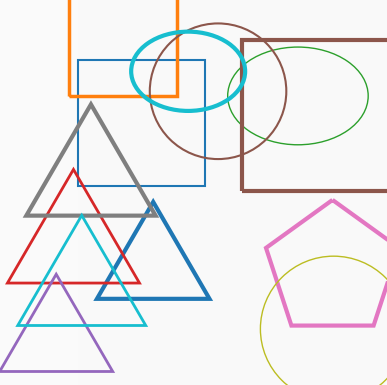[{"shape": "square", "thickness": 1.5, "radius": 0.82, "center": [0.366, 0.68]}, {"shape": "triangle", "thickness": 3, "radius": 0.84, "center": [0.395, 0.308]}, {"shape": "square", "thickness": 2.5, "radius": 0.7, "center": [0.317, 0.89]}, {"shape": "oval", "thickness": 1, "radius": 0.91, "center": [0.769, 0.751]}, {"shape": "triangle", "thickness": 2, "radius": 0.98, "center": [0.19, 0.363]}, {"shape": "triangle", "thickness": 2, "radius": 0.84, "center": [0.145, 0.119]}, {"shape": "circle", "thickness": 1.5, "radius": 0.88, "center": [0.563, 0.763]}, {"shape": "square", "thickness": 3, "radius": 0.98, "center": [0.82, 0.699]}, {"shape": "pentagon", "thickness": 3, "radius": 0.9, "center": [0.858, 0.3]}, {"shape": "triangle", "thickness": 3, "radius": 0.96, "center": [0.235, 0.536]}, {"shape": "circle", "thickness": 1, "radius": 0.94, "center": [0.861, 0.146]}, {"shape": "oval", "thickness": 3, "radius": 0.74, "center": [0.486, 0.815]}, {"shape": "triangle", "thickness": 2, "radius": 0.95, "center": [0.211, 0.25]}]